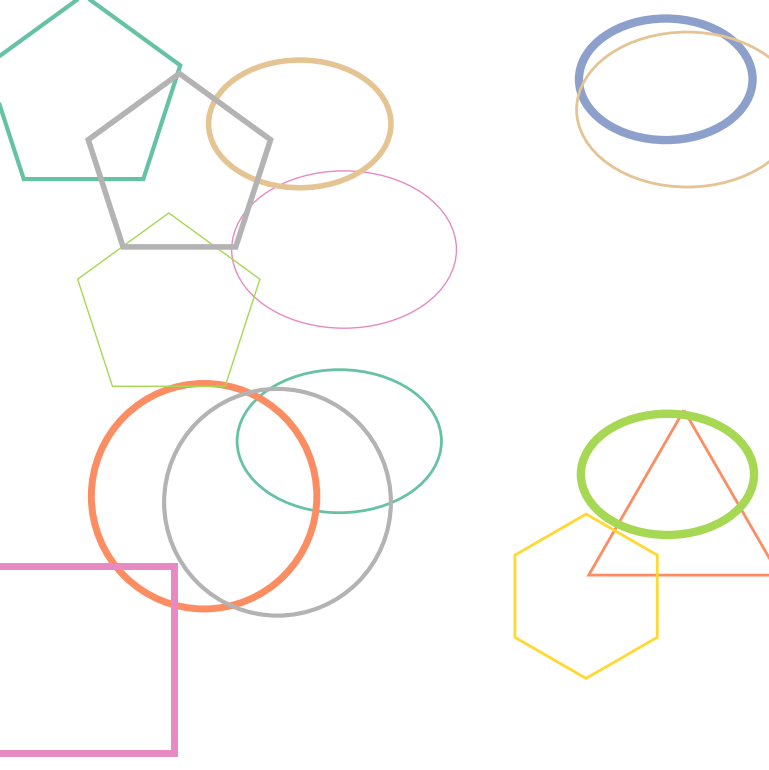[{"shape": "oval", "thickness": 1, "radius": 0.66, "center": [0.441, 0.427]}, {"shape": "pentagon", "thickness": 1.5, "radius": 0.66, "center": [0.109, 0.874]}, {"shape": "circle", "thickness": 2.5, "radius": 0.73, "center": [0.265, 0.356]}, {"shape": "triangle", "thickness": 1, "radius": 0.71, "center": [0.888, 0.324]}, {"shape": "oval", "thickness": 3, "radius": 0.56, "center": [0.865, 0.897]}, {"shape": "oval", "thickness": 0.5, "radius": 0.73, "center": [0.447, 0.676]}, {"shape": "square", "thickness": 2.5, "radius": 0.61, "center": [0.104, 0.144]}, {"shape": "pentagon", "thickness": 0.5, "radius": 0.62, "center": [0.219, 0.599]}, {"shape": "oval", "thickness": 3, "radius": 0.56, "center": [0.867, 0.384]}, {"shape": "hexagon", "thickness": 1, "radius": 0.53, "center": [0.761, 0.226]}, {"shape": "oval", "thickness": 2, "radius": 0.59, "center": [0.389, 0.839]}, {"shape": "oval", "thickness": 1, "radius": 0.72, "center": [0.893, 0.858]}, {"shape": "pentagon", "thickness": 2, "radius": 0.62, "center": [0.233, 0.78]}, {"shape": "circle", "thickness": 1.5, "radius": 0.74, "center": [0.36, 0.348]}]